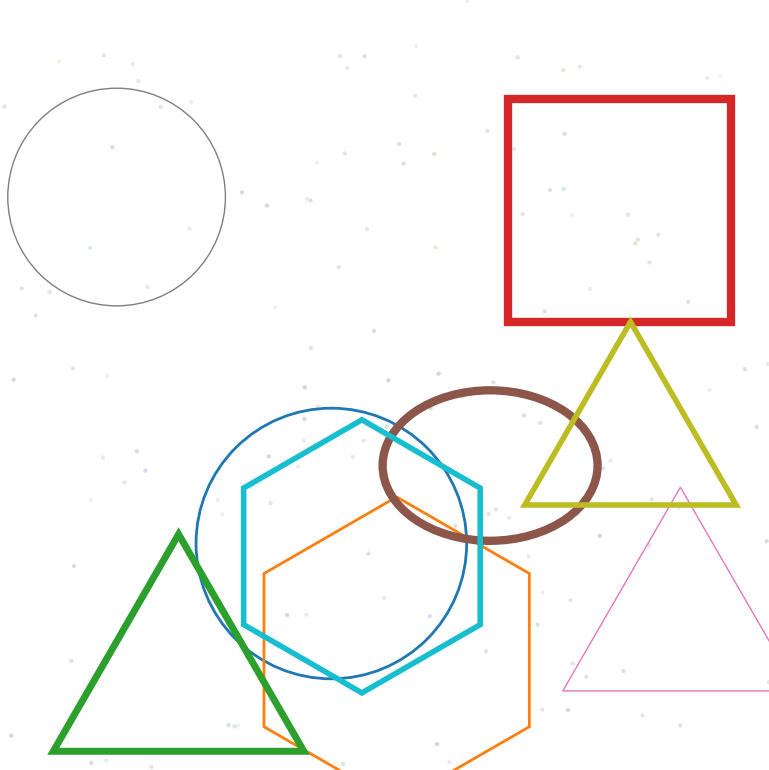[{"shape": "circle", "thickness": 1, "radius": 0.88, "center": [0.43, 0.294]}, {"shape": "hexagon", "thickness": 1, "radius": 0.99, "center": [0.515, 0.156]}, {"shape": "triangle", "thickness": 2.5, "radius": 0.94, "center": [0.232, 0.118]}, {"shape": "square", "thickness": 3, "radius": 0.73, "center": [0.805, 0.727]}, {"shape": "oval", "thickness": 3, "radius": 0.7, "center": [0.636, 0.395]}, {"shape": "triangle", "thickness": 0.5, "radius": 0.88, "center": [0.884, 0.191]}, {"shape": "circle", "thickness": 0.5, "radius": 0.71, "center": [0.151, 0.744]}, {"shape": "triangle", "thickness": 2, "radius": 0.79, "center": [0.819, 0.423]}, {"shape": "hexagon", "thickness": 2, "radius": 0.89, "center": [0.47, 0.277]}]